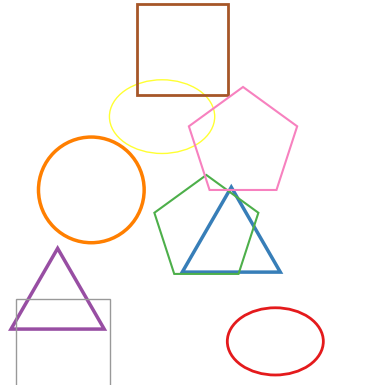[{"shape": "oval", "thickness": 2, "radius": 0.62, "center": [0.715, 0.113]}, {"shape": "triangle", "thickness": 2.5, "radius": 0.74, "center": [0.601, 0.367]}, {"shape": "pentagon", "thickness": 1.5, "radius": 0.71, "center": [0.536, 0.403]}, {"shape": "triangle", "thickness": 2.5, "radius": 0.7, "center": [0.15, 0.215]}, {"shape": "circle", "thickness": 2.5, "radius": 0.69, "center": [0.237, 0.507]}, {"shape": "oval", "thickness": 1, "radius": 0.68, "center": [0.421, 0.697]}, {"shape": "square", "thickness": 2, "radius": 0.59, "center": [0.474, 0.872]}, {"shape": "pentagon", "thickness": 1.5, "radius": 0.74, "center": [0.631, 0.626]}, {"shape": "square", "thickness": 1, "radius": 0.61, "center": [0.164, 0.101]}]